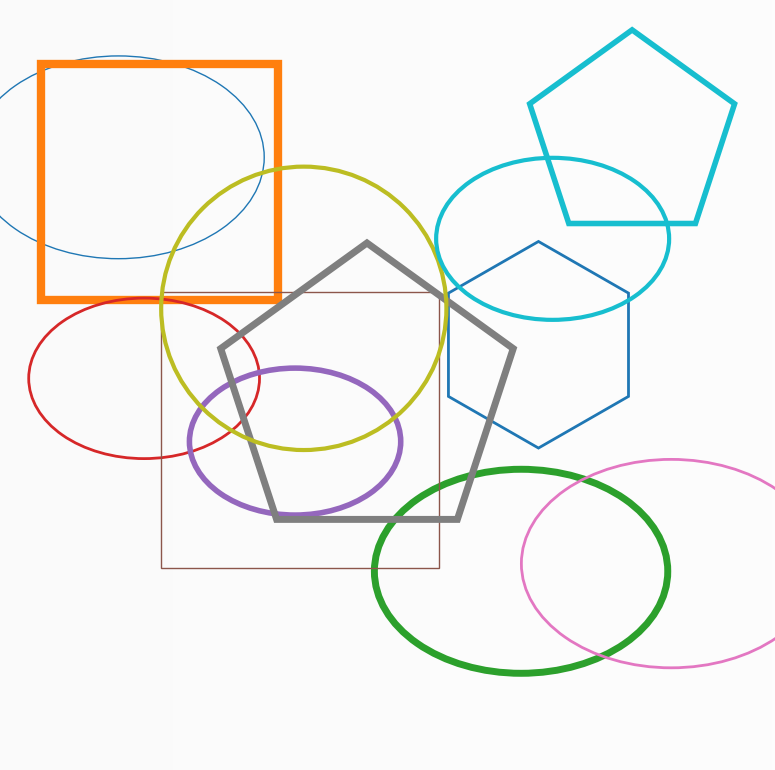[{"shape": "hexagon", "thickness": 1, "radius": 0.67, "center": [0.695, 0.552]}, {"shape": "oval", "thickness": 0.5, "radius": 0.94, "center": [0.153, 0.796]}, {"shape": "square", "thickness": 3, "radius": 0.77, "center": [0.206, 0.764]}, {"shape": "oval", "thickness": 2.5, "radius": 0.95, "center": [0.672, 0.258]}, {"shape": "oval", "thickness": 1, "radius": 0.74, "center": [0.186, 0.509]}, {"shape": "oval", "thickness": 2, "radius": 0.68, "center": [0.381, 0.427]}, {"shape": "square", "thickness": 0.5, "radius": 0.9, "center": [0.387, 0.441]}, {"shape": "oval", "thickness": 1, "radius": 0.97, "center": [0.866, 0.268]}, {"shape": "pentagon", "thickness": 2.5, "radius": 0.99, "center": [0.474, 0.486]}, {"shape": "circle", "thickness": 1.5, "radius": 0.92, "center": [0.392, 0.6]}, {"shape": "oval", "thickness": 1.5, "radius": 0.75, "center": [0.713, 0.69]}, {"shape": "pentagon", "thickness": 2, "radius": 0.7, "center": [0.816, 0.822]}]